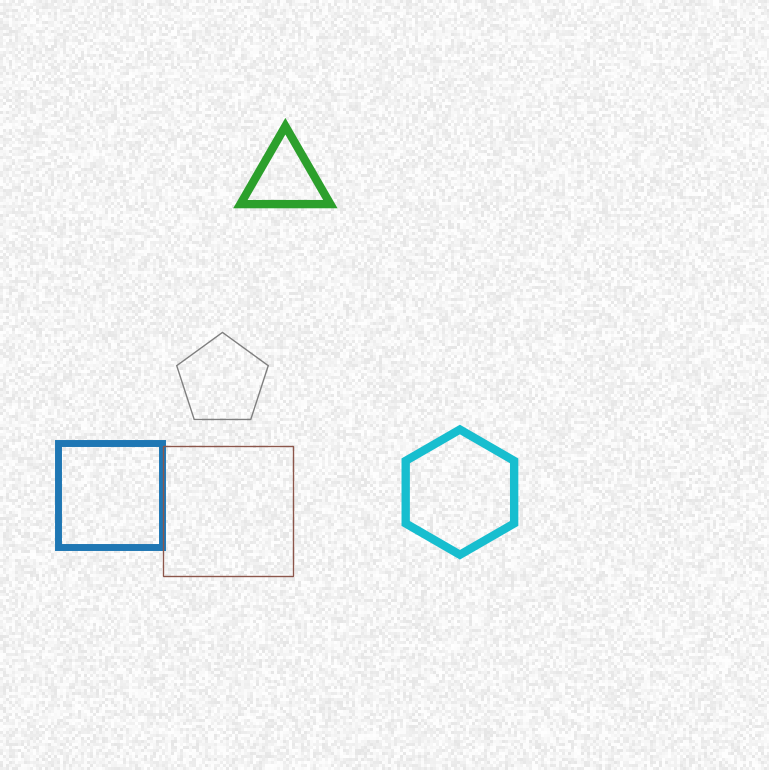[{"shape": "square", "thickness": 2.5, "radius": 0.34, "center": [0.143, 0.358]}, {"shape": "triangle", "thickness": 3, "radius": 0.34, "center": [0.371, 0.769]}, {"shape": "square", "thickness": 0.5, "radius": 0.42, "center": [0.296, 0.337]}, {"shape": "pentagon", "thickness": 0.5, "radius": 0.31, "center": [0.289, 0.506]}, {"shape": "hexagon", "thickness": 3, "radius": 0.41, "center": [0.597, 0.361]}]